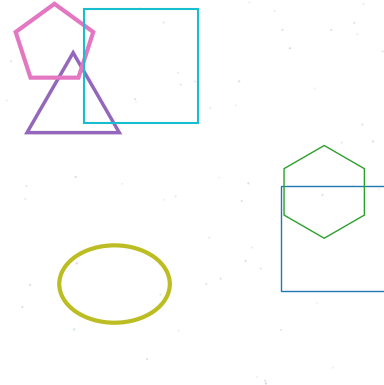[{"shape": "square", "thickness": 1, "radius": 0.68, "center": [0.866, 0.381]}, {"shape": "hexagon", "thickness": 1, "radius": 0.6, "center": [0.842, 0.502]}, {"shape": "triangle", "thickness": 2.5, "radius": 0.69, "center": [0.19, 0.725]}, {"shape": "pentagon", "thickness": 3, "radius": 0.53, "center": [0.141, 0.884]}, {"shape": "oval", "thickness": 3, "radius": 0.72, "center": [0.297, 0.262]}, {"shape": "square", "thickness": 1.5, "radius": 0.74, "center": [0.367, 0.828]}]